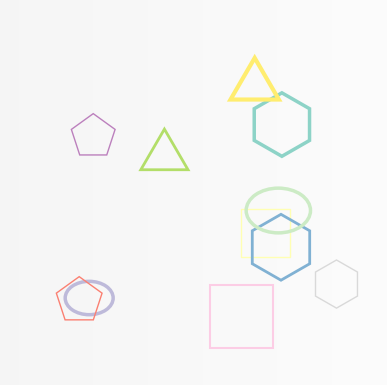[{"shape": "hexagon", "thickness": 2.5, "radius": 0.41, "center": [0.727, 0.676]}, {"shape": "square", "thickness": 1, "radius": 0.31, "center": [0.685, 0.394]}, {"shape": "oval", "thickness": 2.5, "radius": 0.31, "center": [0.23, 0.226]}, {"shape": "pentagon", "thickness": 1, "radius": 0.31, "center": [0.204, 0.219]}, {"shape": "hexagon", "thickness": 2, "radius": 0.43, "center": [0.725, 0.358]}, {"shape": "triangle", "thickness": 2, "radius": 0.35, "center": [0.424, 0.594]}, {"shape": "square", "thickness": 1.5, "radius": 0.41, "center": [0.623, 0.178]}, {"shape": "hexagon", "thickness": 1, "radius": 0.31, "center": [0.868, 0.262]}, {"shape": "pentagon", "thickness": 1, "radius": 0.3, "center": [0.241, 0.646]}, {"shape": "oval", "thickness": 2.5, "radius": 0.41, "center": [0.718, 0.453]}, {"shape": "triangle", "thickness": 3, "radius": 0.36, "center": [0.657, 0.777]}]